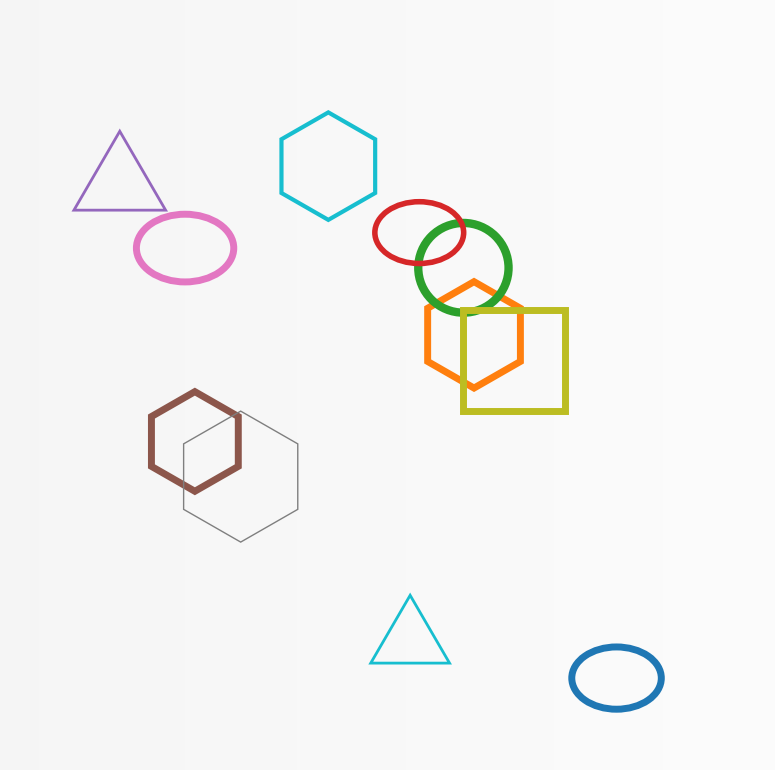[{"shape": "oval", "thickness": 2.5, "radius": 0.29, "center": [0.796, 0.119]}, {"shape": "hexagon", "thickness": 2.5, "radius": 0.35, "center": [0.612, 0.565]}, {"shape": "circle", "thickness": 3, "radius": 0.29, "center": [0.598, 0.652]}, {"shape": "oval", "thickness": 2, "radius": 0.29, "center": [0.541, 0.698]}, {"shape": "triangle", "thickness": 1, "radius": 0.34, "center": [0.155, 0.761]}, {"shape": "hexagon", "thickness": 2.5, "radius": 0.32, "center": [0.251, 0.427]}, {"shape": "oval", "thickness": 2.5, "radius": 0.31, "center": [0.239, 0.678]}, {"shape": "hexagon", "thickness": 0.5, "radius": 0.43, "center": [0.311, 0.381]}, {"shape": "square", "thickness": 2.5, "radius": 0.33, "center": [0.663, 0.532]}, {"shape": "hexagon", "thickness": 1.5, "radius": 0.35, "center": [0.424, 0.784]}, {"shape": "triangle", "thickness": 1, "radius": 0.29, "center": [0.529, 0.168]}]